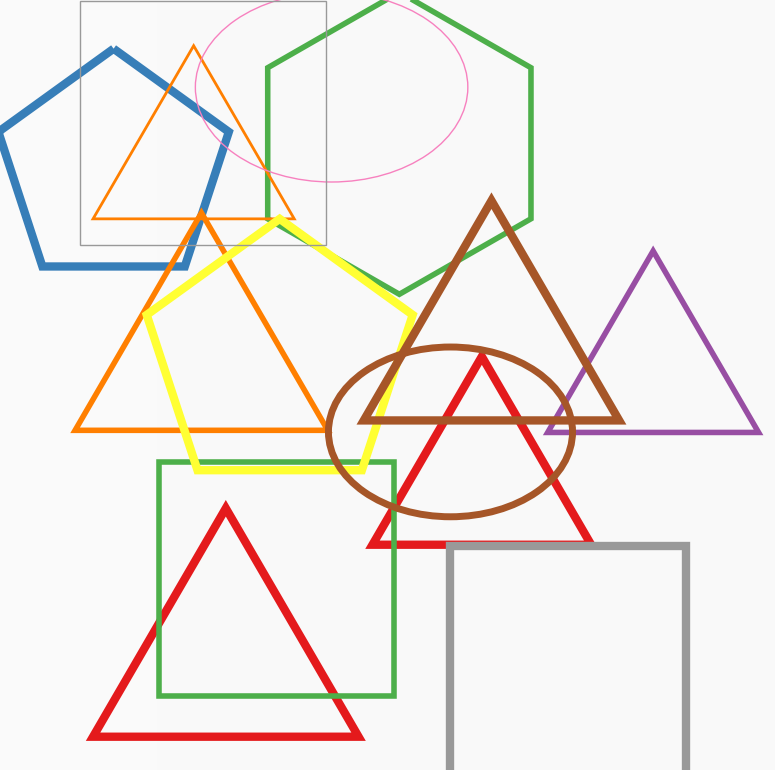[{"shape": "triangle", "thickness": 3, "radius": 0.99, "center": [0.291, 0.142]}, {"shape": "triangle", "thickness": 3, "radius": 0.81, "center": [0.622, 0.374]}, {"shape": "pentagon", "thickness": 3, "radius": 0.78, "center": [0.147, 0.78]}, {"shape": "hexagon", "thickness": 2, "radius": 0.98, "center": [0.515, 0.814]}, {"shape": "square", "thickness": 2, "radius": 0.76, "center": [0.356, 0.248]}, {"shape": "triangle", "thickness": 2, "radius": 0.79, "center": [0.843, 0.517]}, {"shape": "triangle", "thickness": 2, "radius": 0.94, "center": [0.26, 0.535]}, {"shape": "triangle", "thickness": 1, "radius": 0.75, "center": [0.25, 0.791]}, {"shape": "pentagon", "thickness": 3, "radius": 0.9, "center": [0.361, 0.535]}, {"shape": "oval", "thickness": 2.5, "radius": 0.79, "center": [0.581, 0.439]}, {"shape": "triangle", "thickness": 3, "radius": 0.95, "center": [0.634, 0.549]}, {"shape": "oval", "thickness": 0.5, "radius": 0.88, "center": [0.428, 0.887]}, {"shape": "square", "thickness": 0.5, "radius": 0.79, "center": [0.262, 0.84]}, {"shape": "square", "thickness": 3, "radius": 0.76, "center": [0.733, 0.139]}]